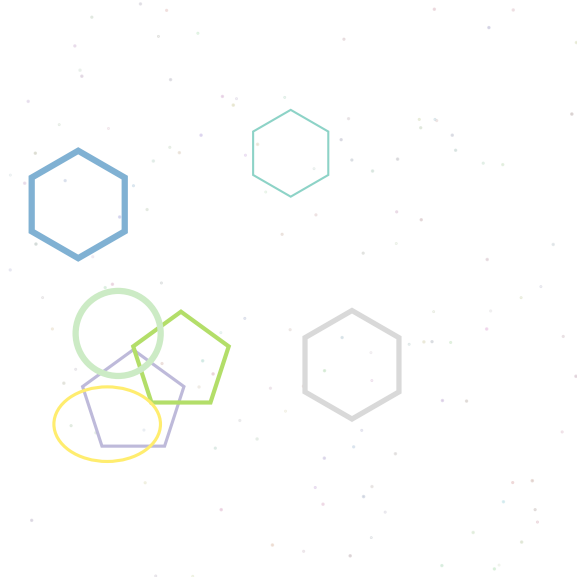[{"shape": "hexagon", "thickness": 1, "radius": 0.38, "center": [0.503, 0.734]}, {"shape": "pentagon", "thickness": 1.5, "radius": 0.46, "center": [0.231, 0.301]}, {"shape": "hexagon", "thickness": 3, "radius": 0.47, "center": [0.135, 0.645]}, {"shape": "pentagon", "thickness": 2, "radius": 0.43, "center": [0.313, 0.372]}, {"shape": "hexagon", "thickness": 2.5, "radius": 0.47, "center": [0.609, 0.367]}, {"shape": "circle", "thickness": 3, "radius": 0.37, "center": [0.205, 0.422]}, {"shape": "oval", "thickness": 1.5, "radius": 0.46, "center": [0.186, 0.265]}]